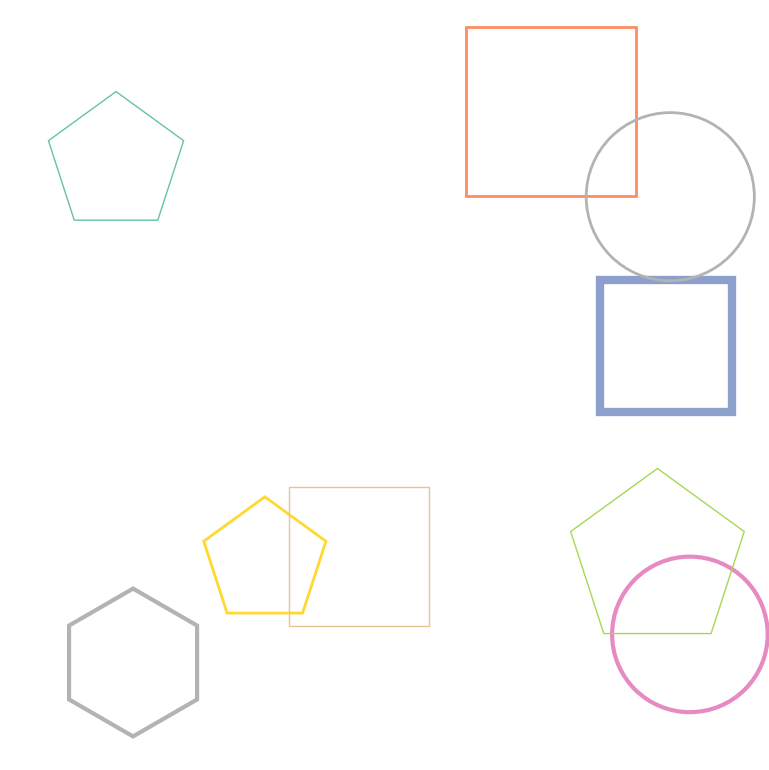[{"shape": "pentagon", "thickness": 0.5, "radius": 0.46, "center": [0.151, 0.789]}, {"shape": "square", "thickness": 1, "radius": 0.55, "center": [0.716, 0.856]}, {"shape": "square", "thickness": 3, "radius": 0.43, "center": [0.865, 0.551]}, {"shape": "circle", "thickness": 1.5, "radius": 0.51, "center": [0.896, 0.176]}, {"shape": "pentagon", "thickness": 0.5, "radius": 0.59, "center": [0.854, 0.273]}, {"shape": "pentagon", "thickness": 1, "radius": 0.42, "center": [0.344, 0.271]}, {"shape": "square", "thickness": 0.5, "radius": 0.45, "center": [0.466, 0.277]}, {"shape": "circle", "thickness": 1, "radius": 0.55, "center": [0.87, 0.745]}, {"shape": "hexagon", "thickness": 1.5, "radius": 0.48, "center": [0.173, 0.14]}]